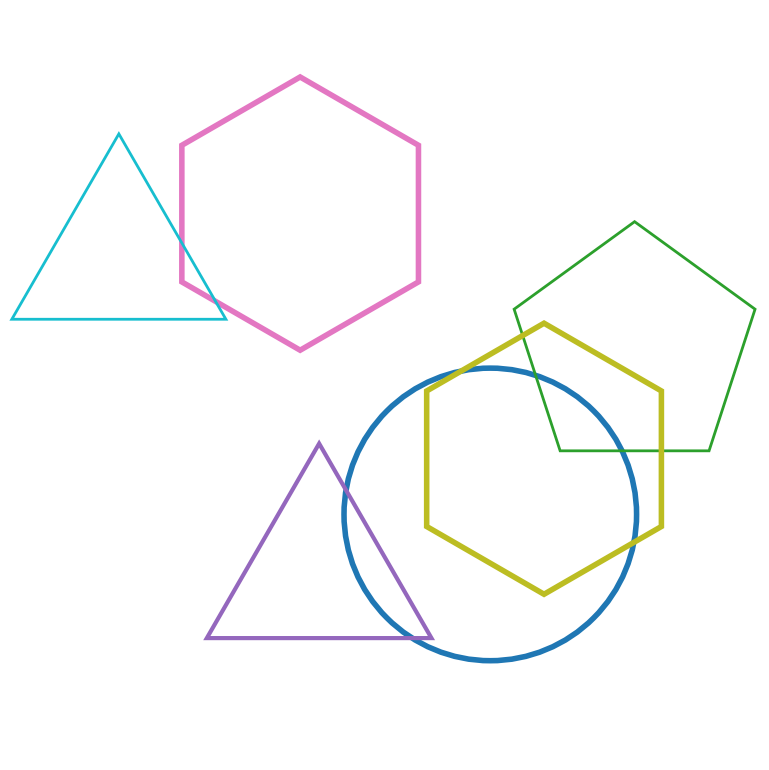[{"shape": "circle", "thickness": 2, "radius": 0.95, "center": [0.637, 0.332]}, {"shape": "pentagon", "thickness": 1, "radius": 0.82, "center": [0.824, 0.548]}, {"shape": "triangle", "thickness": 1.5, "radius": 0.84, "center": [0.414, 0.256]}, {"shape": "hexagon", "thickness": 2, "radius": 0.89, "center": [0.39, 0.723]}, {"shape": "hexagon", "thickness": 2, "radius": 0.88, "center": [0.707, 0.404]}, {"shape": "triangle", "thickness": 1, "radius": 0.8, "center": [0.154, 0.666]}]